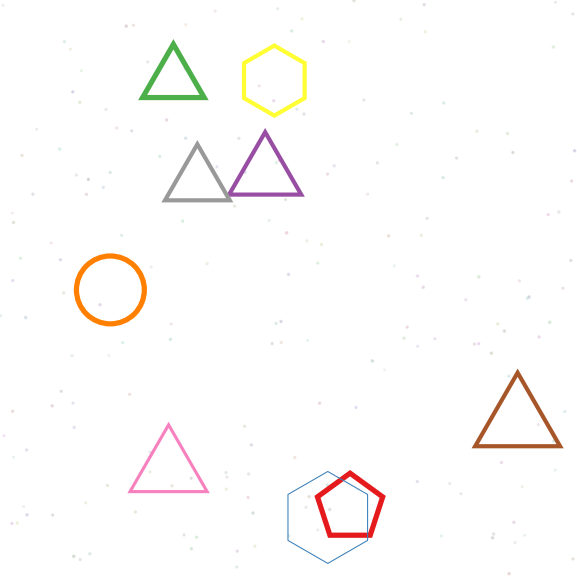[{"shape": "pentagon", "thickness": 2.5, "radius": 0.3, "center": [0.606, 0.12]}, {"shape": "hexagon", "thickness": 0.5, "radius": 0.4, "center": [0.568, 0.103]}, {"shape": "triangle", "thickness": 2.5, "radius": 0.31, "center": [0.3, 0.861]}, {"shape": "triangle", "thickness": 2, "radius": 0.36, "center": [0.459, 0.698]}, {"shape": "circle", "thickness": 2.5, "radius": 0.29, "center": [0.191, 0.497]}, {"shape": "hexagon", "thickness": 2, "radius": 0.3, "center": [0.475, 0.86]}, {"shape": "triangle", "thickness": 2, "radius": 0.42, "center": [0.896, 0.269]}, {"shape": "triangle", "thickness": 1.5, "radius": 0.39, "center": [0.292, 0.186]}, {"shape": "triangle", "thickness": 2, "radius": 0.32, "center": [0.342, 0.685]}]